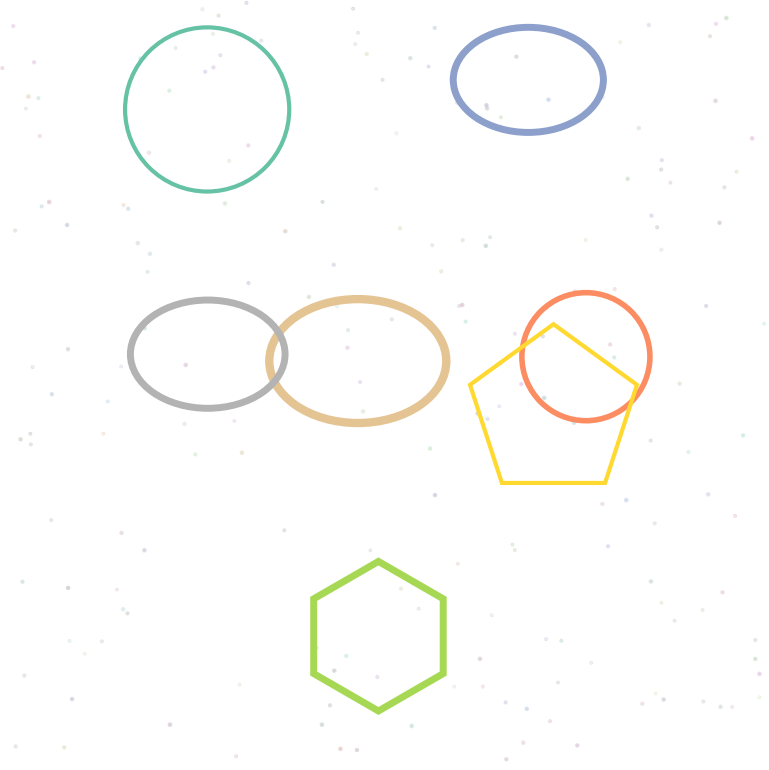[{"shape": "circle", "thickness": 1.5, "radius": 0.53, "center": [0.269, 0.858]}, {"shape": "circle", "thickness": 2, "radius": 0.42, "center": [0.761, 0.537]}, {"shape": "oval", "thickness": 2.5, "radius": 0.49, "center": [0.686, 0.896]}, {"shape": "hexagon", "thickness": 2.5, "radius": 0.49, "center": [0.492, 0.174]}, {"shape": "pentagon", "thickness": 1.5, "radius": 0.57, "center": [0.719, 0.465]}, {"shape": "oval", "thickness": 3, "radius": 0.57, "center": [0.465, 0.531]}, {"shape": "oval", "thickness": 2.5, "radius": 0.5, "center": [0.27, 0.54]}]